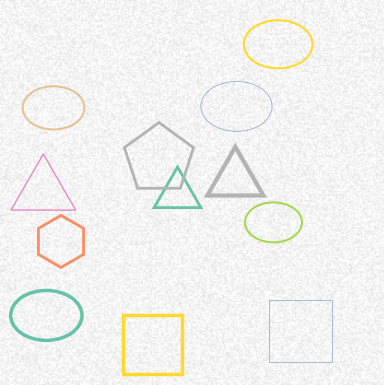[{"shape": "triangle", "thickness": 2, "radius": 0.35, "center": [0.461, 0.496]}, {"shape": "oval", "thickness": 2.5, "radius": 0.46, "center": [0.12, 0.181]}, {"shape": "hexagon", "thickness": 2, "radius": 0.34, "center": [0.158, 0.373]}, {"shape": "oval", "thickness": 0.5, "radius": 0.46, "center": [0.614, 0.724]}, {"shape": "square", "thickness": 0.5, "radius": 0.41, "center": [0.78, 0.141]}, {"shape": "triangle", "thickness": 1, "radius": 0.49, "center": [0.113, 0.503]}, {"shape": "oval", "thickness": 1.5, "radius": 0.37, "center": [0.71, 0.422]}, {"shape": "square", "thickness": 2.5, "radius": 0.38, "center": [0.396, 0.105]}, {"shape": "oval", "thickness": 1.5, "radius": 0.45, "center": [0.723, 0.885]}, {"shape": "oval", "thickness": 1.5, "radius": 0.4, "center": [0.139, 0.72]}, {"shape": "triangle", "thickness": 3, "radius": 0.42, "center": [0.611, 0.534]}, {"shape": "pentagon", "thickness": 2, "radius": 0.47, "center": [0.413, 0.587]}]